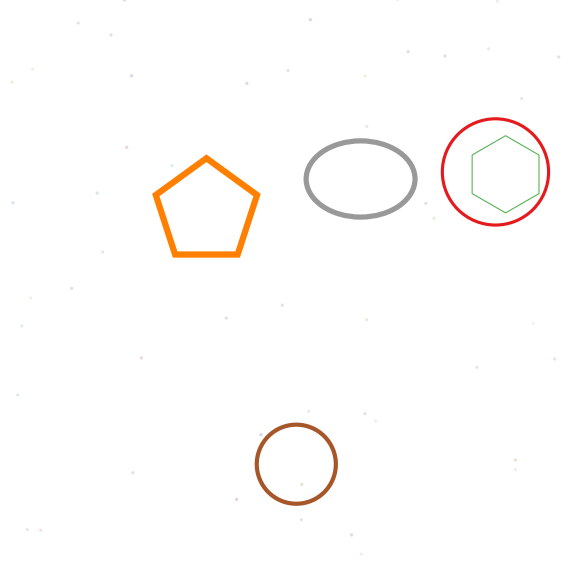[{"shape": "circle", "thickness": 1.5, "radius": 0.46, "center": [0.858, 0.701]}, {"shape": "hexagon", "thickness": 0.5, "radius": 0.33, "center": [0.875, 0.697]}, {"shape": "pentagon", "thickness": 3, "radius": 0.46, "center": [0.357, 0.633]}, {"shape": "circle", "thickness": 2, "radius": 0.34, "center": [0.513, 0.195]}, {"shape": "oval", "thickness": 2.5, "radius": 0.47, "center": [0.624, 0.689]}]